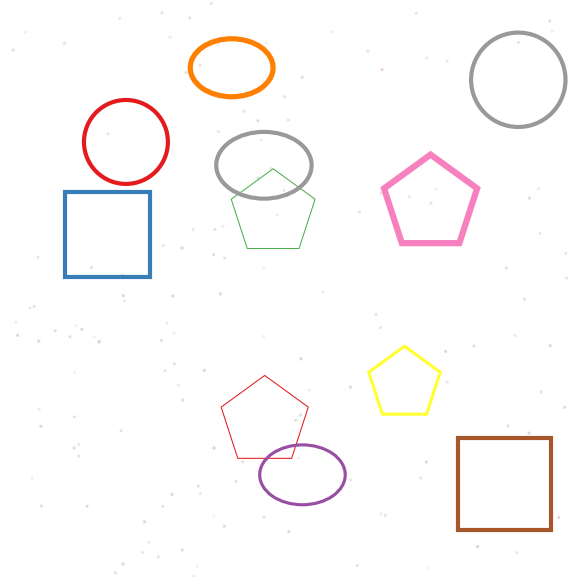[{"shape": "pentagon", "thickness": 0.5, "radius": 0.4, "center": [0.458, 0.27]}, {"shape": "circle", "thickness": 2, "radius": 0.36, "center": [0.218, 0.753]}, {"shape": "square", "thickness": 2, "radius": 0.37, "center": [0.186, 0.593]}, {"shape": "pentagon", "thickness": 0.5, "radius": 0.38, "center": [0.473, 0.631]}, {"shape": "oval", "thickness": 1.5, "radius": 0.37, "center": [0.524, 0.177]}, {"shape": "oval", "thickness": 2.5, "radius": 0.36, "center": [0.401, 0.882]}, {"shape": "pentagon", "thickness": 1.5, "radius": 0.33, "center": [0.7, 0.335]}, {"shape": "square", "thickness": 2, "radius": 0.4, "center": [0.873, 0.161]}, {"shape": "pentagon", "thickness": 3, "radius": 0.42, "center": [0.746, 0.647]}, {"shape": "circle", "thickness": 2, "radius": 0.41, "center": [0.897, 0.861]}, {"shape": "oval", "thickness": 2, "radius": 0.41, "center": [0.457, 0.713]}]